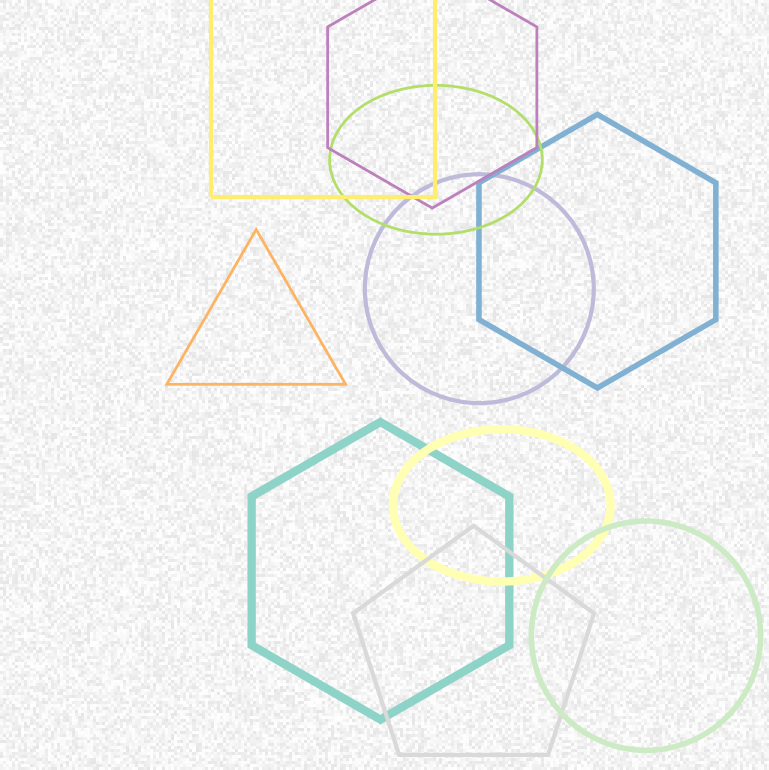[{"shape": "hexagon", "thickness": 3, "radius": 0.97, "center": [0.494, 0.259]}, {"shape": "oval", "thickness": 3, "radius": 0.71, "center": [0.652, 0.344]}, {"shape": "circle", "thickness": 1.5, "radius": 0.74, "center": [0.622, 0.625]}, {"shape": "hexagon", "thickness": 2, "radius": 0.89, "center": [0.776, 0.674]}, {"shape": "triangle", "thickness": 1, "radius": 0.67, "center": [0.333, 0.568]}, {"shape": "oval", "thickness": 1, "radius": 0.69, "center": [0.566, 0.793]}, {"shape": "pentagon", "thickness": 1.5, "radius": 0.82, "center": [0.615, 0.153]}, {"shape": "hexagon", "thickness": 1, "radius": 0.78, "center": [0.561, 0.887]}, {"shape": "circle", "thickness": 2, "radius": 0.74, "center": [0.839, 0.174]}, {"shape": "square", "thickness": 1.5, "radius": 0.73, "center": [0.42, 0.889]}]